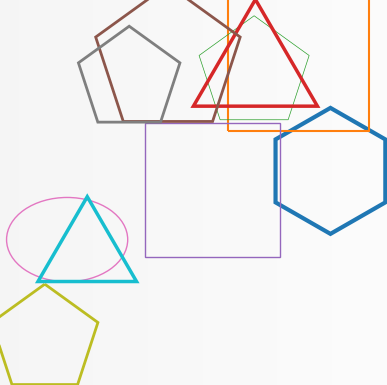[{"shape": "hexagon", "thickness": 3, "radius": 0.82, "center": [0.853, 0.556]}, {"shape": "square", "thickness": 1.5, "radius": 0.91, "center": [0.771, 0.843]}, {"shape": "pentagon", "thickness": 0.5, "radius": 0.75, "center": [0.656, 0.81]}, {"shape": "triangle", "thickness": 2.5, "radius": 0.92, "center": [0.659, 0.817]}, {"shape": "square", "thickness": 1, "radius": 0.87, "center": [0.549, 0.506]}, {"shape": "pentagon", "thickness": 2, "radius": 0.98, "center": [0.433, 0.843]}, {"shape": "oval", "thickness": 1, "radius": 0.78, "center": [0.173, 0.378]}, {"shape": "pentagon", "thickness": 2, "radius": 0.69, "center": [0.333, 0.794]}, {"shape": "pentagon", "thickness": 2, "radius": 0.72, "center": [0.116, 0.118]}, {"shape": "triangle", "thickness": 2.5, "radius": 0.73, "center": [0.225, 0.342]}]